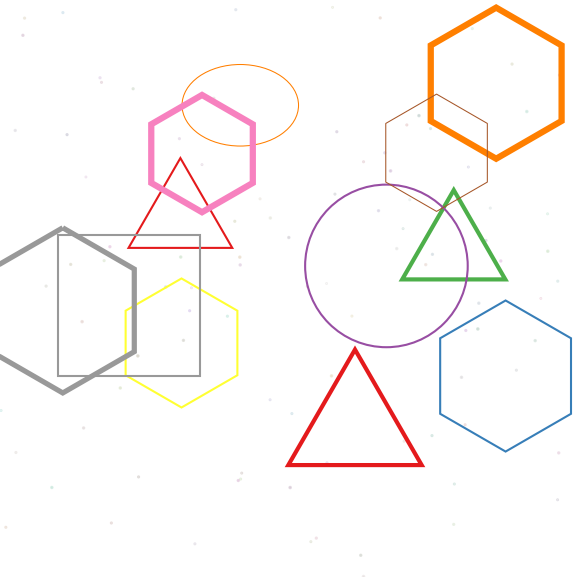[{"shape": "triangle", "thickness": 1, "radius": 0.52, "center": [0.312, 0.622]}, {"shape": "triangle", "thickness": 2, "radius": 0.67, "center": [0.615, 0.26]}, {"shape": "hexagon", "thickness": 1, "radius": 0.65, "center": [0.875, 0.348]}, {"shape": "triangle", "thickness": 2, "radius": 0.52, "center": [0.786, 0.567]}, {"shape": "circle", "thickness": 1, "radius": 0.7, "center": [0.669, 0.539]}, {"shape": "hexagon", "thickness": 3, "radius": 0.65, "center": [0.859, 0.855]}, {"shape": "oval", "thickness": 0.5, "radius": 0.5, "center": [0.416, 0.817]}, {"shape": "hexagon", "thickness": 1, "radius": 0.56, "center": [0.314, 0.405]}, {"shape": "hexagon", "thickness": 0.5, "radius": 0.51, "center": [0.756, 0.735]}, {"shape": "hexagon", "thickness": 3, "radius": 0.51, "center": [0.35, 0.733]}, {"shape": "hexagon", "thickness": 2.5, "radius": 0.71, "center": [0.109, 0.462]}, {"shape": "square", "thickness": 1, "radius": 0.61, "center": [0.223, 0.47]}]